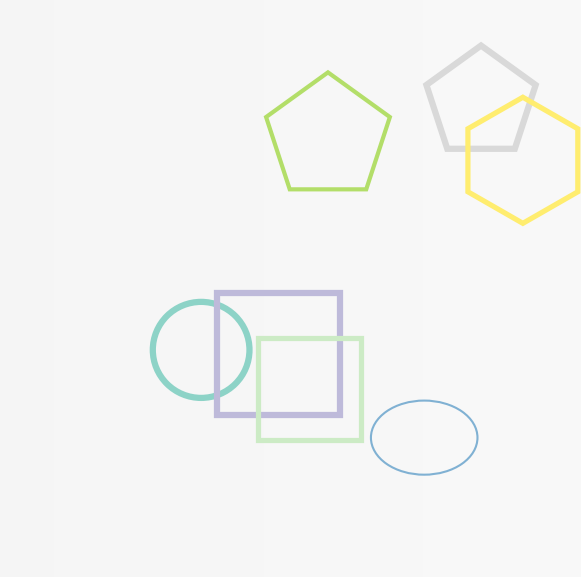[{"shape": "circle", "thickness": 3, "radius": 0.42, "center": [0.346, 0.393]}, {"shape": "square", "thickness": 3, "radius": 0.53, "center": [0.48, 0.385]}, {"shape": "oval", "thickness": 1, "radius": 0.46, "center": [0.73, 0.241]}, {"shape": "pentagon", "thickness": 2, "radius": 0.56, "center": [0.564, 0.762]}, {"shape": "pentagon", "thickness": 3, "radius": 0.49, "center": [0.828, 0.821]}, {"shape": "square", "thickness": 2.5, "radius": 0.44, "center": [0.533, 0.325]}, {"shape": "hexagon", "thickness": 2.5, "radius": 0.55, "center": [0.9, 0.722]}]